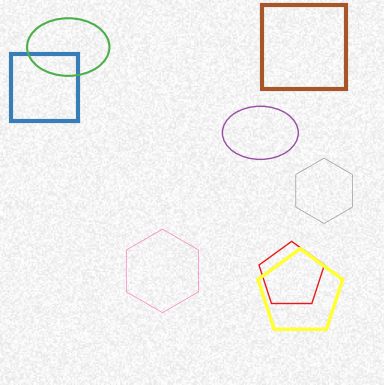[{"shape": "pentagon", "thickness": 1, "radius": 0.45, "center": [0.758, 0.284]}, {"shape": "square", "thickness": 3, "radius": 0.44, "center": [0.116, 0.773]}, {"shape": "oval", "thickness": 1.5, "radius": 0.53, "center": [0.177, 0.878]}, {"shape": "oval", "thickness": 1, "radius": 0.49, "center": [0.676, 0.655]}, {"shape": "pentagon", "thickness": 2.5, "radius": 0.58, "center": [0.78, 0.238]}, {"shape": "square", "thickness": 3, "radius": 0.55, "center": [0.789, 0.878]}, {"shape": "hexagon", "thickness": 0.5, "radius": 0.54, "center": [0.422, 0.296]}, {"shape": "hexagon", "thickness": 0.5, "radius": 0.42, "center": [0.842, 0.504]}]